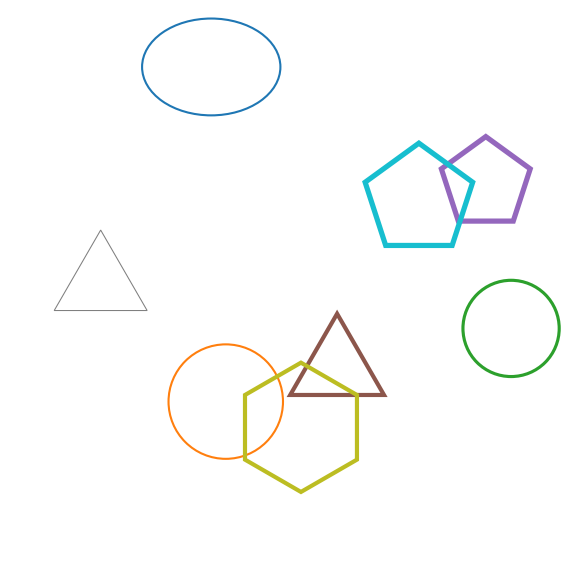[{"shape": "oval", "thickness": 1, "radius": 0.6, "center": [0.366, 0.883]}, {"shape": "circle", "thickness": 1, "radius": 0.5, "center": [0.391, 0.304]}, {"shape": "circle", "thickness": 1.5, "radius": 0.42, "center": [0.885, 0.43]}, {"shape": "pentagon", "thickness": 2.5, "radius": 0.4, "center": [0.841, 0.682]}, {"shape": "triangle", "thickness": 2, "radius": 0.47, "center": [0.584, 0.362]}, {"shape": "triangle", "thickness": 0.5, "radius": 0.46, "center": [0.174, 0.508]}, {"shape": "hexagon", "thickness": 2, "radius": 0.56, "center": [0.521, 0.259]}, {"shape": "pentagon", "thickness": 2.5, "radius": 0.49, "center": [0.725, 0.653]}]